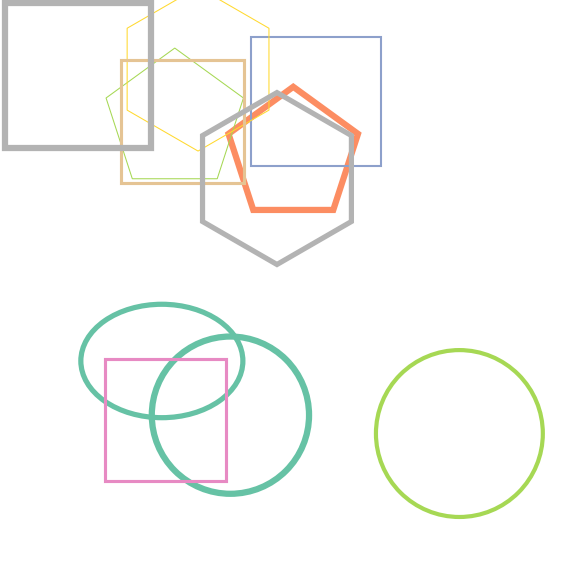[{"shape": "oval", "thickness": 2.5, "radius": 0.7, "center": [0.28, 0.374]}, {"shape": "circle", "thickness": 3, "radius": 0.68, "center": [0.399, 0.28]}, {"shape": "pentagon", "thickness": 3, "radius": 0.59, "center": [0.508, 0.731]}, {"shape": "square", "thickness": 1, "radius": 0.56, "center": [0.547, 0.824]}, {"shape": "square", "thickness": 1.5, "radius": 0.53, "center": [0.287, 0.272]}, {"shape": "pentagon", "thickness": 0.5, "radius": 0.63, "center": [0.303, 0.791]}, {"shape": "circle", "thickness": 2, "radius": 0.72, "center": [0.795, 0.248]}, {"shape": "hexagon", "thickness": 0.5, "radius": 0.71, "center": [0.343, 0.879]}, {"shape": "square", "thickness": 1.5, "radius": 0.53, "center": [0.316, 0.789]}, {"shape": "square", "thickness": 3, "radius": 0.63, "center": [0.135, 0.868]}, {"shape": "hexagon", "thickness": 2.5, "radius": 0.74, "center": [0.48, 0.69]}]